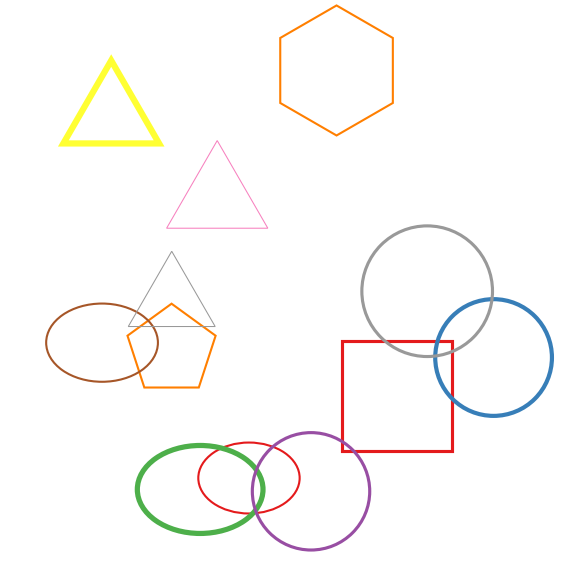[{"shape": "oval", "thickness": 1, "radius": 0.44, "center": [0.431, 0.171]}, {"shape": "square", "thickness": 1.5, "radius": 0.48, "center": [0.688, 0.313]}, {"shape": "circle", "thickness": 2, "radius": 0.51, "center": [0.855, 0.38]}, {"shape": "oval", "thickness": 2.5, "radius": 0.54, "center": [0.347, 0.152]}, {"shape": "circle", "thickness": 1.5, "radius": 0.51, "center": [0.539, 0.148]}, {"shape": "pentagon", "thickness": 1, "radius": 0.4, "center": [0.297, 0.393]}, {"shape": "hexagon", "thickness": 1, "radius": 0.56, "center": [0.583, 0.877]}, {"shape": "triangle", "thickness": 3, "radius": 0.48, "center": [0.193, 0.799]}, {"shape": "oval", "thickness": 1, "radius": 0.48, "center": [0.177, 0.406]}, {"shape": "triangle", "thickness": 0.5, "radius": 0.51, "center": [0.376, 0.655]}, {"shape": "triangle", "thickness": 0.5, "radius": 0.43, "center": [0.297, 0.477]}, {"shape": "circle", "thickness": 1.5, "radius": 0.57, "center": [0.74, 0.495]}]